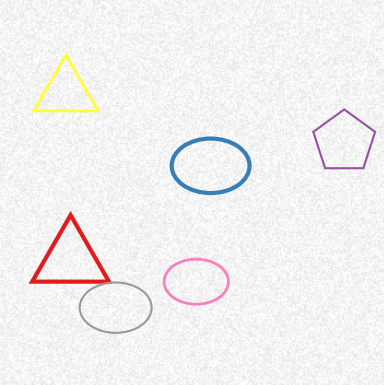[{"shape": "triangle", "thickness": 3, "radius": 0.58, "center": [0.183, 0.326]}, {"shape": "oval", "thickness": 3, "radius": 0.51, "center": [0.547, 0.569]}, {"shape": "pentagon", "thickness": 1.5, "radius": 0.42, "center": [0.894, 0.631]}, {"shape": "triangle", "thickness": 2, "radius": 0.48, "center": [0.171, 0.76]}, {"shape": "oval", "thickness": 2, "radius": 0.42, "center": [0.51, 0.268]}, {"shape": "oval", "thickness": 1.5, "radius": 0.47, "center": [0.3, 0.201]}]